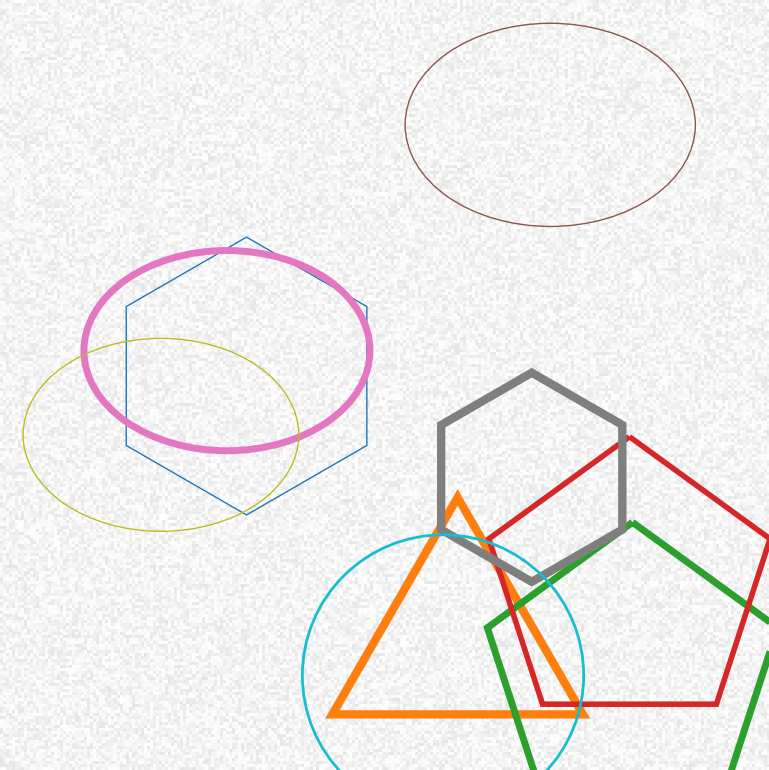[{"shape": "hexagon", "thickness": 0.5, "radius": 0.9, "center": [0.32, 0.512]}, {"shape": "triangle", "thickness": 3, "radius": 0.94, "center": [0.594, 0.166]}, {"shape": "pentagon", "thickness": 2.5, "radius": 0.99, "center": [0.821, 0.123]}, {"shape": "pentagon", "thickness": 2, "radius": 0.96, "center": [0.817, 0.241]}, {"shape": "oval", "thickness": 0.5, "radius": 0.94, "center": [0.715, 0.838]}, {"shape": "oval", "thickness": 2.5, "radius": 0.93, "center": [0.295, 0.545]}, {"shape": "hexagon", "thickness": 3, "radius": 0.68, "center": [0.691, 0.38]}, {"shape": "oval", "thickness": 0.5, "radius": 0.9, "center": [0.209, 0.435]}, {"shape": "circle", "thickness": 1, "radius": 0.91, "center": [0.575, 0.123]}]